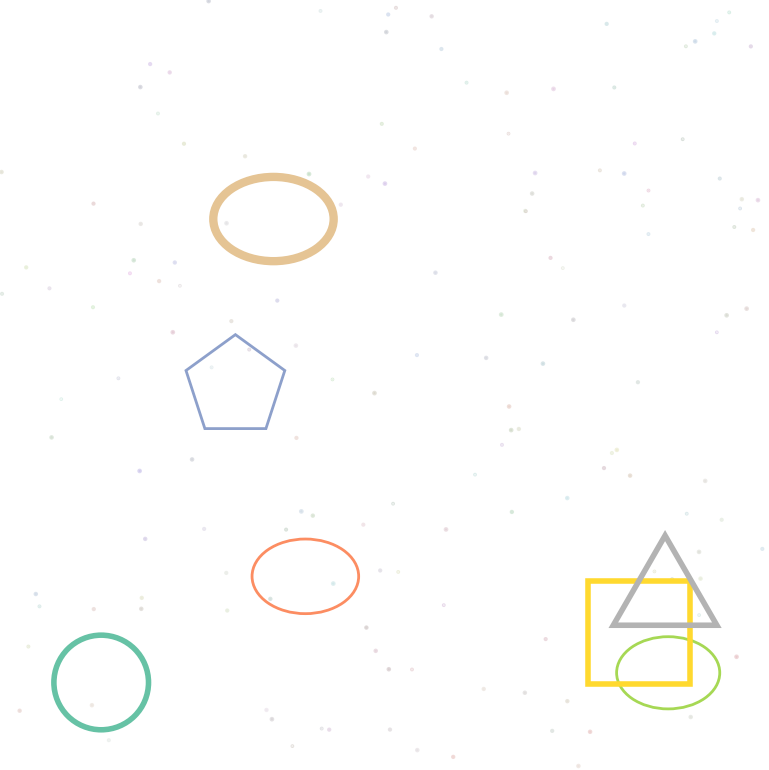[{"shape": "circle", "thickness": 2, "radius": 0.31, "center": [0.131, 0.114]}, {"shape": "oval", "thickness": 1, "radius": 0.35, "center": [0.397, 0.252]}, {"shape": "pentagon", "thickness": 1, "radius": 0.34, "center": [0.306, 0.498]}, {"shape": "oval", "thickness": 1, "radius": 0.33, "center": [0.868, 0.126]}, {"shape": "square", "thickness": 2, "radius": 0.33, "center": [0.83, 0.178]}, {"shape": "oval", "thickness": 3, "radius": 0.39, "center": [0.355, 0.716]}, {"shape": "triangle", "thickness": 2, "radius": 0.39, "center": [0.864, 0.227]}]